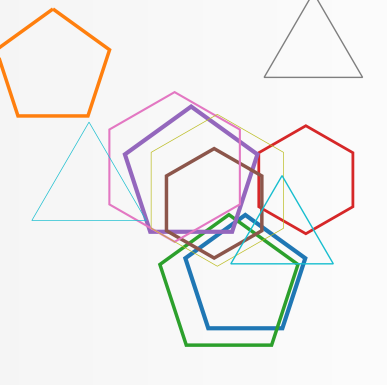[{"shape": "pentagon", "thickness": 3, "radius": 0.81, "center": [0.633, 0.279]}, {"shape": "pentagon", "thickness": 2.5, "radius": 0.77, "center": [0.137, 0.823]}, {"shape": "pentagon", "thickness": 2.5, "radius": 0.94, "center": [0.591, 0.255]}, {"shape": "hexagon", "thickness": 2, "radius": 0.7, "center": [0.789, 0.533]}, {"shape": "pentagon", "thickness": 3, "radius": 0.9, "center": [0.493, 0.543]}, {"shape": "hexagon", "thickness": 2.5, "radius": 0.71, "center": [0.553, 0.472]}, {"shape": "hexagon", "thickness": 1.5, "radius": 0.97, "center": [0.451, 0.566]}, {"shape": "triangle", "thickness": 1, "radius": 0.73, "center": [0.809, 0.872]}, {"shape": "hexagon", "thickness": 0.5, "radius": 0.99, "center": [0.561, 0.506]}, {"shape": "triangle", "thickness": 0.5, "radius": 0.85, "center": [0.23, 0.512]}, {"shape": "triangle", "thickness": 1, "radius": 0.76, "center": [0.728, 0.391]}]